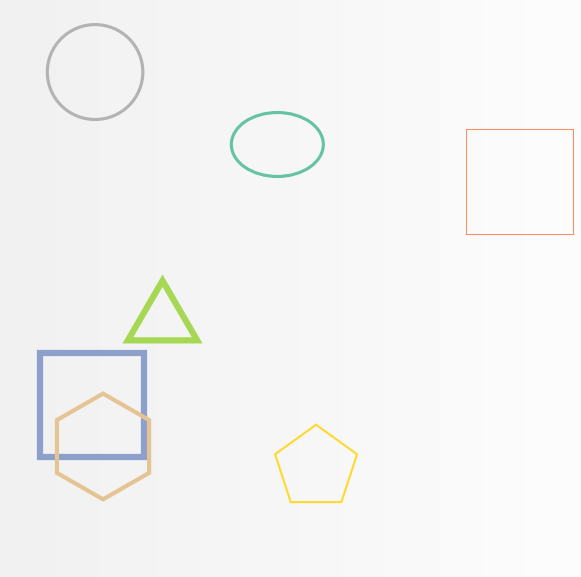[{"shape": "oval", "thickness": 1.5, "radius": 0.4, "center": [0.477, 0.749]}, {"shape": "square", "thickness": 0.5, "radius": 0.46, "center": [0.894, 0.685]}, {"shape": "square", "thickness": 3, "radius": 0.45, "center": [0.158, 0.298]}, {"shape": "triangle", "thickness": 3, "radius": 0.34, "center": [0.28, 0.444]}, {"shape": "pentagon", "thickness": 1, "radius": 0.37, "center": [0.544, 0.19]}, {"shape": "hexagon", "thickness": 2, "radius": 0.46, "center": [0.177, 0.226]}, {"shape": "circle", "thickness": 1.5, "radius": 0.41, "center": [0.164, 0.874]}]